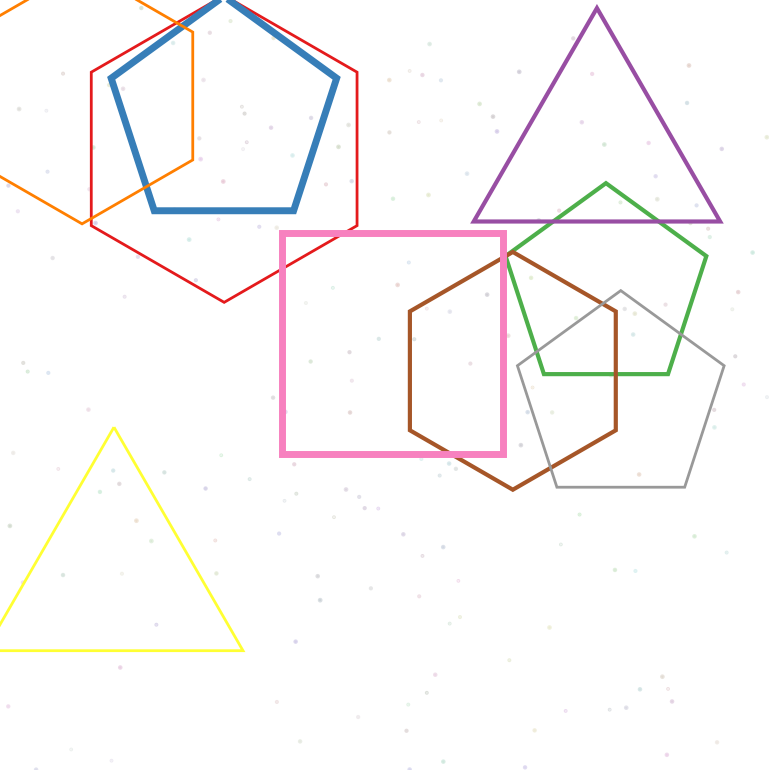[{"shape": "hexagon", "thickness": 1, "radius": 1.0, "center": [0.291, 0.807]}, {"shape": "pentagon", "thickness": 2.5, "radius": 0.77, "center": [0.291, 0.851]}, {"shape": "pentagon", "thickness": 1.5, "radius": 0.69, "center": [0.787, 0.625]}, {"shape": "triangle", "thickness": 1.5, "radius": 0.92, "center": [0.775, 0.805]}, {"shape": "hexagon", "thickness": 1, "radius": 0.83, "center": [0.107, 0.875]}, {"shape": "triangle", "thickness": 1, "radius": 0.97, "center": [0.148, 0.252]}, {"shape": "hexagon", "thickness": 1.5, "radius": 0.77, "center": [0.666, 0.518]}, {"shape": "square", "thickness": 2.5, "radius": 0.72, "center": [0.51, 0.554]}, {"shape": "pentagon", "thickness": 1, "radius": 0.71, "center": [0.806, 0.481]}]